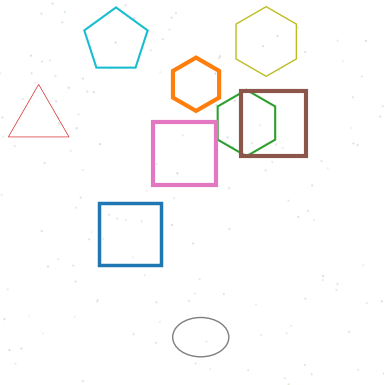[{"shape": "square", "thickness": 2.5, "radius": 0.4, "center": [0.338, 0.392]}, {"shape": "hexagon", "thickness": 3, "radius": 0.35, "center": [0.509, 0.781]}, {"shape": "hexagon", "thickness": 1.5, "radius": 0.43, "center": [0.64, 0.68]}, {"shape": "triangle", "thickness": 0.5, "radius": 0.45, "center": [0.1, 0.69]}, {"shape": "square", "thickness": 3, "radius": 0.43, "center": [0.71, 0.679]}, {"shape": "square", "thickness": 3, "radius": 0.41, "center": [0.479, 0.601]}, {"shape": "oval", "thickness": 1, "radius": 0.36, "center": [0.521, 0.124]}, {"shape": "hexagon", "thickness": 1, "radius": 0.45, "center": [0.691, 0.892]}, {"shape": "pentagon", "thickness": 1.5, "radius": 0.43, "center": [0.301, 0.894]}]